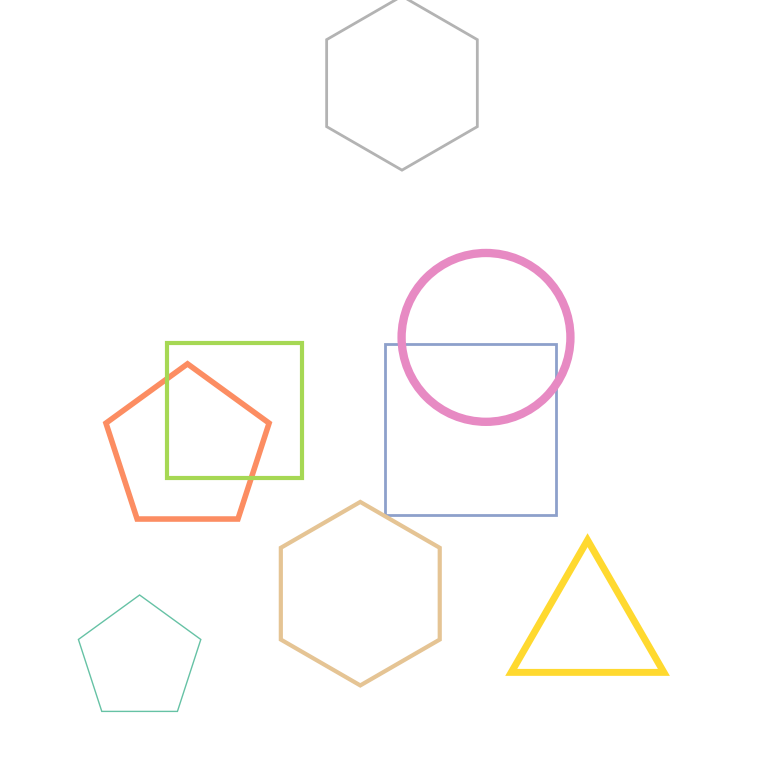[{"shape": "pentagon", "thickness": 0.5, "radius": 0.42, "center": [0.181, 0.144]}, {"shape": "pentagon", "thickness": 2, "radius": 0.56, "center": [0.244, 0.416]}, {"shape": "square", "thickness": 1, "radius": 0.56, "center": [0.611, 0.442]}, {"shape": "circle", "thickness": 3, "radius": 0.55, "center": [0.631, 0.562]}, {"shape": "square", "thickness": 1.5, "radius": 0.44, "center": [0.305, 0.467]}, {"shape": "triangle", "thickness": 2.5, "radius": 0.57, "center": [0.763, 0.184]}, {"shape": "hexagon", "thickness": 1.5, "radius": 0.6, "center": [0.468, 0.229]}, {"shape": "hexagon", "thickness": 1, "radius": 0.56, "center": [0.522, 0.892]}]